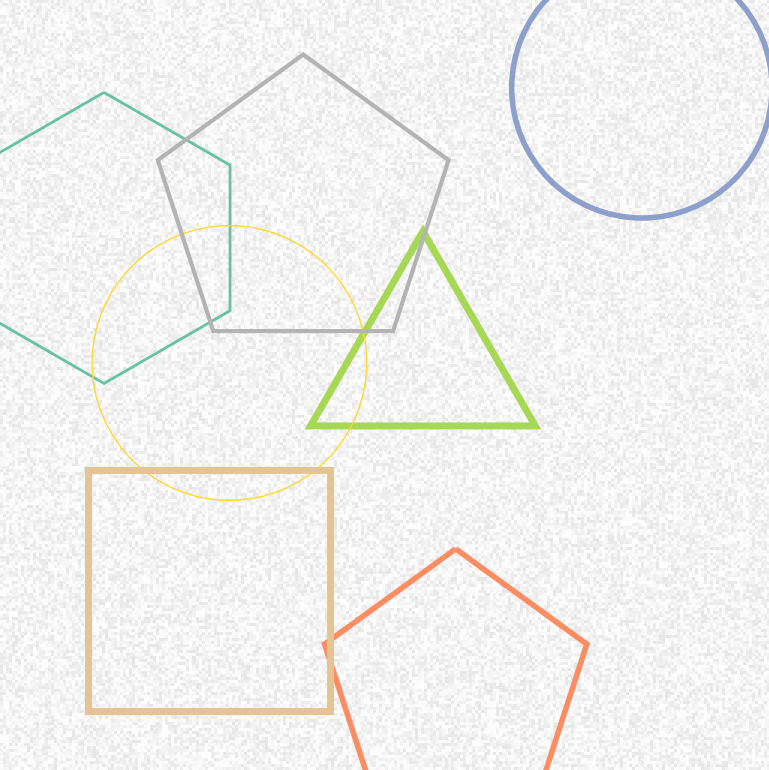[{"shape": "hexagon", "thickness": 1, "radius": 0.94, "center": [0.135, 0.691]}, {"shape": "pentagon", "thickness": 2, "radius": 0.9, "center": [0.592, 0.108]}, {"shape": "circle", "thickness": 2, "radius": 0.85, "center": [0.834, 0.886]}, {"shape": "triangle", "thickness": 2.5, "radius": 0.84, "center": [0.549, 0.531]}, {"shape": "circle", "thickness": 0.5, "radius": 0.89, "center": [0.298, 0.529]}, {"shape": "square", "thickness": 2.5, "radius": 0.78, "center": [0.271, 0.233]}, {"shape": "pentagon", "thickness": 1.5, "radius": 0.99, "center": [0.394, 0.731]}]